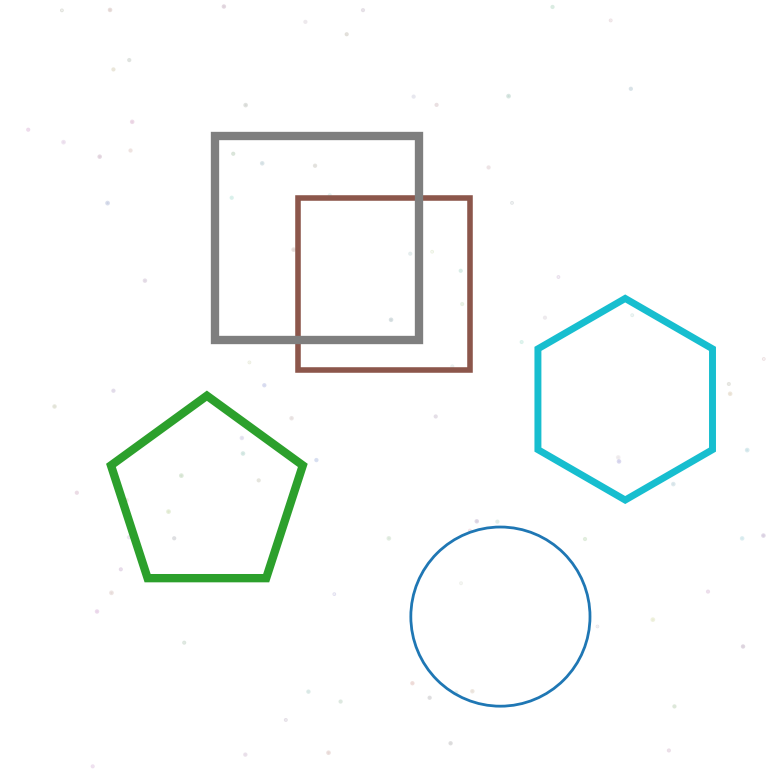[{"shape": "circle", "thickness": 1, "radius": 0.58, "center": [0.65, 0.199]}, {"shape": "pentagon", "thickness": 3, "radius": 0.65, "center": [0.269, 0.355]}, {"shape": "square", "thickness": 2, "radius": 0.56, "center": [0.498, 0.631]}, {"shape": "square", "thickness": 3, "radius": 0.66, "center": [0.412, 0.691]}, {"shape": "hexagon", "thickness": 2.5, "radius": 0.65, "center": [0.812, 0.482]}]